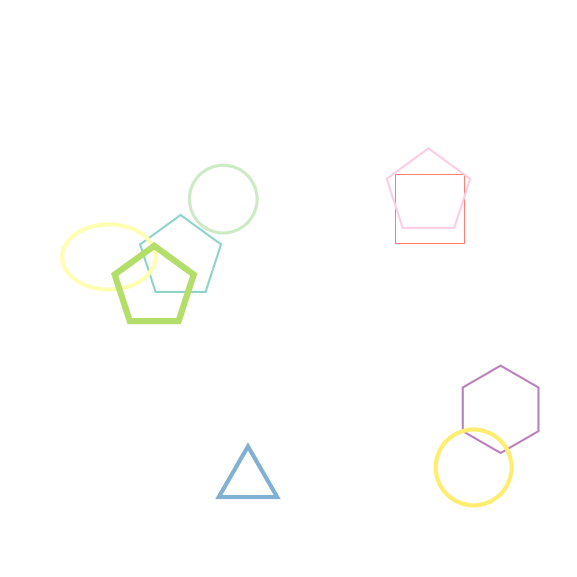[{"shape": "pentagon", "thickness": 1, "radius": 0.37, "center": [0.313, 0.553]}, {"shape": "oval", "thickness": 2, "radius": 0.4, "center": [0.188, 0.554]}, {"shape": "square", "thickness": 0.5, "radius": 0.3, "center": [0.744, 0.638]}, {"shape": "triangle", "thickness": 2, "radius": 0.29, "center": [0.429, 0.168]}, {"shape": "pentagon", "thickness": 3, "radius": 0.36, "center": [0.267, 0.501]}, {"shape": "pentagon", "thickness": 1, "radius": 0.38, "center": [0.742, 0.666]}, {"shape": "hexagon", "thickness": 1, "radius": 0.38, "center": [0.867, 0.29]}, {"shape": "circle", "thickness": 1.5, "radius": 0.29, "center": [0.387, 0.654]}, {"shape": "circle", "thickness": 2, "radius": 0.33, "center": [0.82, 0.19]}]